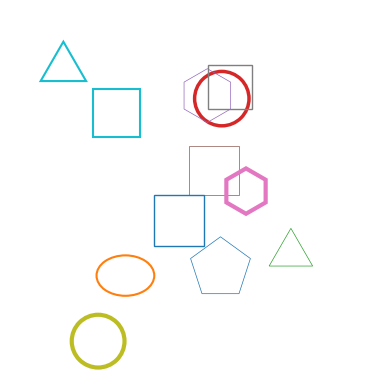[{"shape": "pentagon", "thickness": 0.5, "radius": 0.41, "center": [0.573, 0.303]}, {"shape": "square", "thickness": 1, "radius": 0.33, "center": [0.465, 0.427]}, {"shape": "oval", "thickness": 1.5, "radius": 0.37, "center": [0.326, 0.284]}, {"shape": "triangle", "thickness": 0.5, "radius": 0.33, "center": [0.756, 0.342]}, {"shape": "circle", "thickness": 2.5, "radius": 0.35, "center": [0.576, 0.744]}, {"shape": "hexagon", "thickness": 0.5, "radius": 0.35, "center": [0.539, 0.752]}, {"shape": "square", "thickness": 0.5, "radius": 0.32, "center": [0.556, 0.557]}, {"shape": "hexagon", "thickness": 3, "radius": 0.29, "center": [0.639, 0.504]}, {"shape": "square", "thickness": 1, "radius": 0.29, "center": [0.598, 0.774]}, {"shape": "circle", "thickness": 3, "radius": 0.34, "center": [0.255, 0.114]}, {"shape": "triangle", "thickness": 1.5, "radius": 0.34, "center": [0.165, 0.824]}, {"shape": "square", "thickness": 1.5, "radius": 0.31, "center": [0.303, 0.707]}]